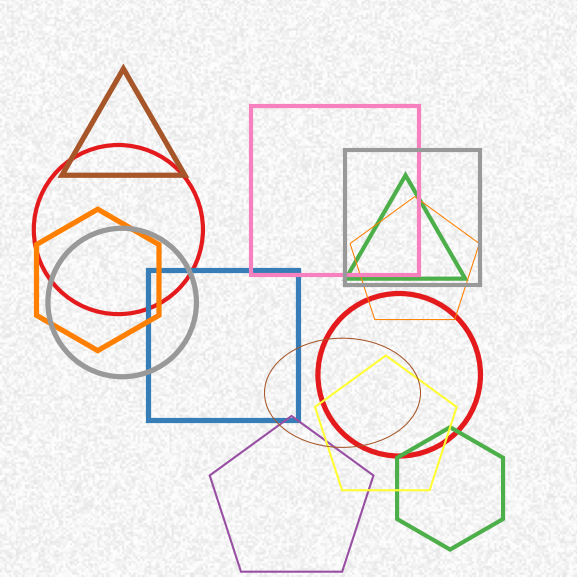[{"shape": "circle", "thickness": 2, "radius": 0.73, "center": [0.205, 0.602]}, {"shape": "circle", "thickness": 2.5, "radius": 0.7, "center": [0.691, 0.35]}, {"shape": "square", "thickness": 2.5, "radius": 0.65, "center": [0.386, 0.402]}, {"shape": "hexagon", "thickness": 2, "radius": 0.53, "center": [0.779, 0.153]}, {"shape": "triangle", "thickness": 2, "radius": 0.6, "center": [0.702, 0.576]}, {"shape": "pentagon", "thickness": 1, "radius": 0.75, "center": [0.505, 0.13]}, {"shape": "pentagon", "thickness": 0.5, "radius": 0.59, "center": [0.718, 0.541]}, {"shape": "hexagon", "thickness": 2.5, "radius": 0.61, "center": [0.169, 0.514]}, {"shape": "pentagon", "thickness": 1, "radius": 0.65, "center": [0.668, 0.255]}, {"shape": "triangle", "thickness": 2.5, "radius": 0.61, "center": [0.214, 0.757]}, {"shape": "oval", "thickness": 0.5, "radius": 0.68, "center": [0.593, 0.319]}, {"shape": "square", "thickness": 2, "radius": 0.73, "center": [0.58, 0.67]}, {"shape": "square", "thickness": 2, "radius": 0.59, "center": [0.714, 0.623]}, {"shape": "circle", "thickness": 2.5, "radius": 0.64, "center": [0.212, 0.475]}]